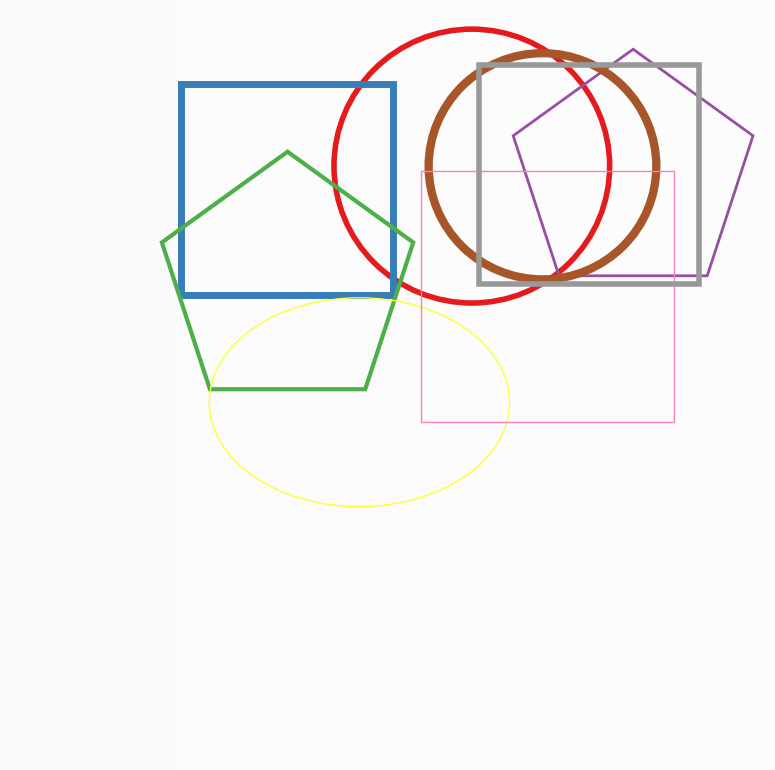[{"shape": "circle", "thickness": 2, "radius": 0.89, "center": [0.609, 0.784]}, {"shape": "square", "thickness": 2.5, "radius": 0.69, "center": [0.37, 0.754]}, {"shape": "pentagon", "thickness": 1.5, "radius": 0.85, "center": [0.371, 0.632]}, {"shape": "pentagon", "thickness": 1, "radius": 0.81, "center": [0.817, 0.773]}, {"shape": "oval", "thickness": 0.5, "radius": 0.97, "center": [0.464, 0.478]}, {"shape": "circle", "thickness": 3, "radius": 0.73, "center": [0.7, 0.784]}, {"shape": "square", "thickness": 0.5, "radius": 0.82, "center": [0.706, 0.615]}, {"shape": "square", "thickness": 2, "radius": 0.71, "center": [0.76, 0.773]}]